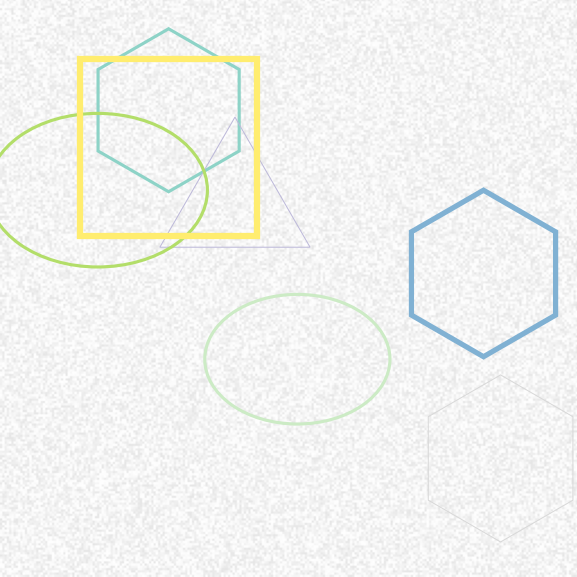[{"shape": "hexagon", "thickness": 1.5, "radius": 0.71, "center": [0.292, 0.808]}, {"shape": "triangle", "thickness": 0.5, "radius": 0.75, "center": [0.407, 0.646]}, {"shape": "hexagon", "thickness": 2.5, "radius": 0.72, "center": [0.837, 0.526]}, {"shape": "oval", "thickness": 1.5, "radius": 0.95, "center": [0.169, 0.67]}, {"shape": "hexagon", "thickness": 0.5, "radius": 0.72, "center": [0.867, 0.205]}, {"shape": "oval", "thickness": 1.5, "radius": 0.8, "center": [0.515, 0.377]}, {"shape": "square", "thickness": 3, "radius": 0.77, "center": [0.292, 0.744]}]